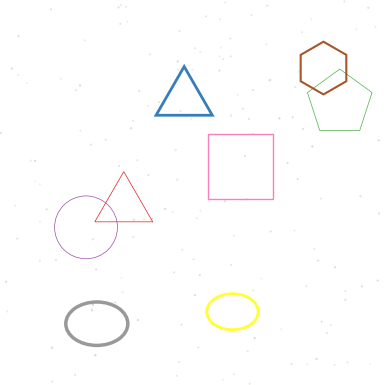[{"shape": "triangle", "thickness": 0.5, "radius": 0.43, "center": [0.321, 0.467]}, {"shape": "triangle", "thickness": 2, "radius": 0.42, "center": [0.478, 0.743]}, {"shape": "pentagon", "thickness": 0.5, "radius": 0.44, "center": [0.882, 0.732]}, {"shape": "circle", "thickness": 0.5, "radius": 0.41, "center": [0.223, 0.409]}, {"shape": "oval", "thickness": 2, "radius": 0.33, "center": [0.604, 0.19]}, {"shape": "hexagon", "thickness": 1.5, "radius": 0.34, "center": [0.84, 0.823]}, {"shape": "square", "thickness": 1, "radius": 0.42, "center": [0.625, 0.568]}, {"shape": "oval", "thickness": 2.5, "radius": 0.4, "center": [0.251, 0.159]}]